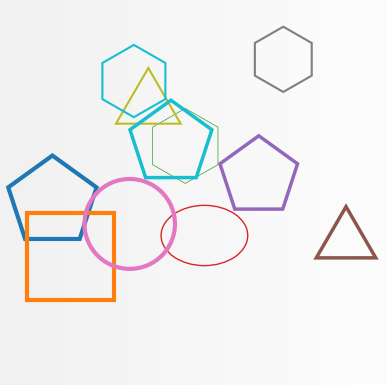[{"shape": "pentagon", "thickness": 3, "radius": 0.6, "center": [0.135, 0.476]}, {"shape": "square", "thickness": 3, "radius": 0.56, "center": [0.183, 0.334]}, {"shape": "hexagon", "thickness": 0.5, "radius": 0.49, "center": [0.478, 0.621]}, {"shape": "oval", "thickness": 1, "radius": 0.56, "center": [0.528, 0.388]}, {"shape": "pentagon", "thickness": 2.5, "radius": 0.53, "center": [0.668, 0.542]}, {"shape": "triangle", "thickness": 2.5, "radius": 0.44, "center": [0.893, 0.375]}, {"shape": "circle", "thickness": 3, "radius": 0.58, "center": [0.335, 0.418]}, {"shape": "hexagon", "thickness": 1.5, "radius": 0.42, "center": [0.731, 0.846]}, {"shape": "triangle", "thickness": 1.5, "radius": 0.48, "center": [0.383, 0.727]}, {"shape": "hexagon", "thickness": 1.5, "radius": 0.47, "center": [0.345, 0.789]}, {"shape": "pentagon", "thickness": 2.5, "radius": 0.56, "center": [0.441, 0.629]}]